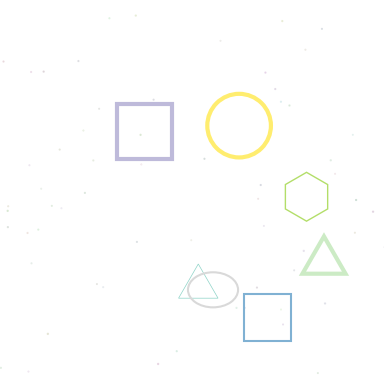[{"shape": "triangle", "thickness": 0.5, "radius": 0.3, "center": [0.515, 0.255]}, {"shape": "square", "thickness": 3, "radius": 0.36, "center": [0.375, 0.658]}, {"shape": "square", "thickness": 1.5, "radius": 0.31, "center": [0.695, 0.175]}, {"shape": "hexagon", "thickness": 1, "radius": 0.32, "center": [0.796, 0.489]}, {"shape": "oval", "thickness": 1.5, "radius": 0.33, "center": [0.553, 0.247]}, {"shape": "triangle", "thickness": 3, "radius": 0.32, "center": [0.842, 0.321]}, {"shape": "circle", "thickness": 3, "radius": 0.41, "center": [0.621, 0.674]}]